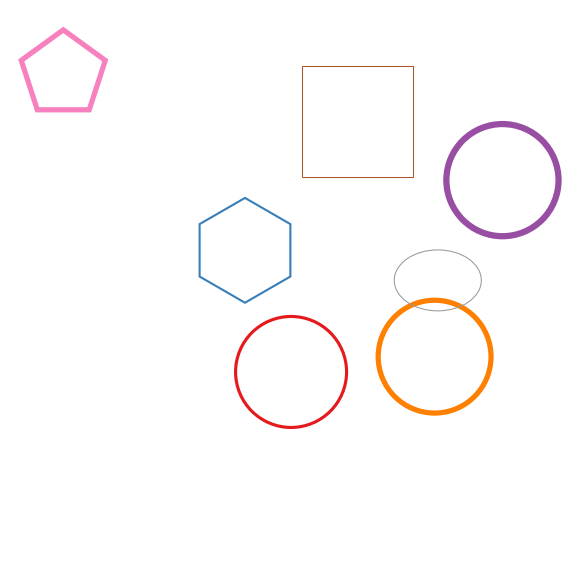[{"shape": "circle", "thickness": 1.5, "radius": 0.48, "center": [0.504, 0.355]}, {"shape": "hexagon", "thickness": 1, "radius": 0.45, "center": [0.424, 0.566]}, {"shape": "circle", "thickness": 3, "radius": 0.49, "center": [0.87, 0.687]}, {"shape": "circle", "thickness": 2.5, "radius": 0.49, "center": [0.753, 0.382]}, {"shape": "square", "thickness": 0.5, "radius": 0.48, "center": [0.619, 0.789]}, {"shape": "pentagon", "thickness": 2.5, "radius": 0.38, "center": [0.11, 0.871]}, {"shape": "oval", "thickness": 0.5, "radius": 0.38, "center": [0.758, 0.514]}]